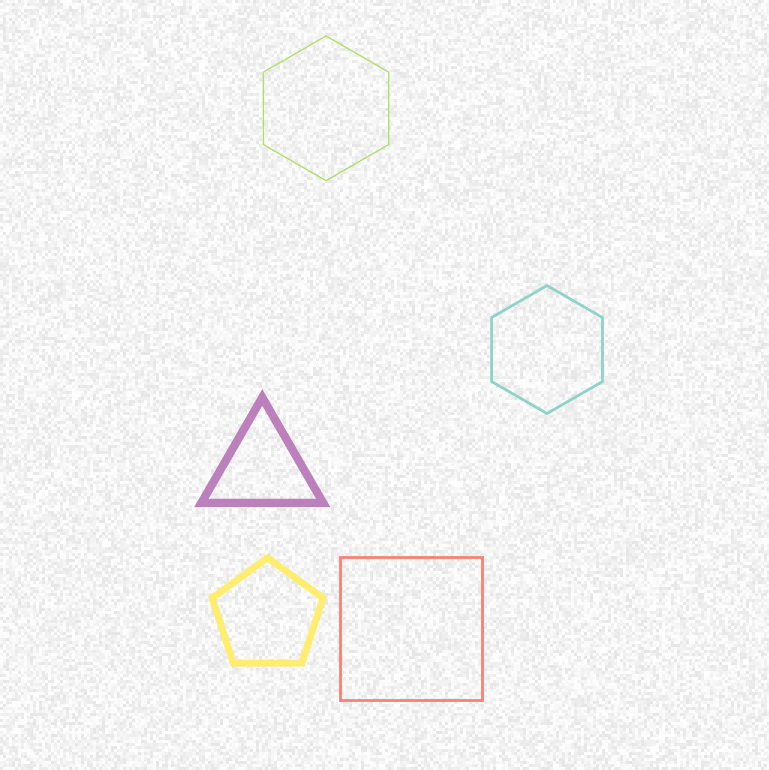[{"shape": "hexagon", "thickness": 1, "radius": 0.42, "center": [0.71, 0.546]}, {"shape": "square", "thickness": 1, "radius": 0.46, "center": [0.534, 0.183]}, {"shape": "hexagon", "thickness": 0.5, "radius": 0.47, "center": [0.423, 0.859]}, {"shape": "triangle", "thickness": 3, "radius": 0.46, "center": [0.341, 0.393]}, {"shape": "pentagon", "thickness": 2.5, "radius": 0.38, "center": [0.348, 0.2]}]